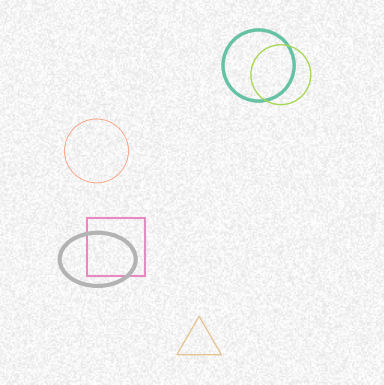[{"shape": "circle", "thickness": 2.5, "radius": 0.46, "center": [0.672, 0.83]}, {"shape": "circle", "thickness": 0.5, "radius": 0.42, "center": [0.251, 0.608]}, {"shape": "square", "thickness": 1.5, "radius": 0.38, "center": [0.3, 0.358]}, {"shape": "circle", "thickness": 1, "radius": 0.39, "center": [0.729, 0.806]}, {"shape": "triangle", "thickness": 1, "radius": 0.33, "center": [0.517, 0.112]}, {"shape": "oval", "thickness": 3, "radius": 0.49, "center": [0.254, 0.326]}]